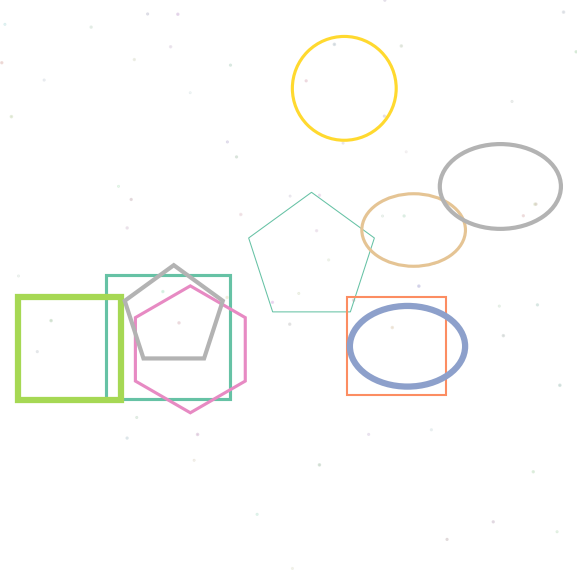[{"shape": "pentagon", "thickness": 0.5, "radius": 0.57, "center": [0.539, 0.552]}, {"shape": "square", "thickness": 1.5, "radius": 0.54, "center": [0.291, 0.416]}, {"shape": "square", "thickness": 1, "radius": 0.43, "center": [0.687, 0.4]}, {"shape": "oval", "thickness": 3, "radius": 0.5, "center": [0.706, 0.4]}, {"shape": "hexagon", "thickness": 1.5, "radius": 0.55, "center": [0.33, 0.394]}, {"shape": "square", "thickness": 3, "radius": 0.45, "center": [0.121, 0.396]}, {"shape": "circle", "thickness": 1.5, "radius": 0.45, "center": [0.596, 0.846]}, {"shape": "oval", "thickness": 1.5, "radius": 0.45, "center": [0.716, 0.601]}, {"shape": "pentagon", "thickness": 2, "radius": 0.45, "center": [0.301, 0.451]}, {"shape": "oval", "thickness": 2, "radius": 0.52, "center": [0.866, 0.676]}]